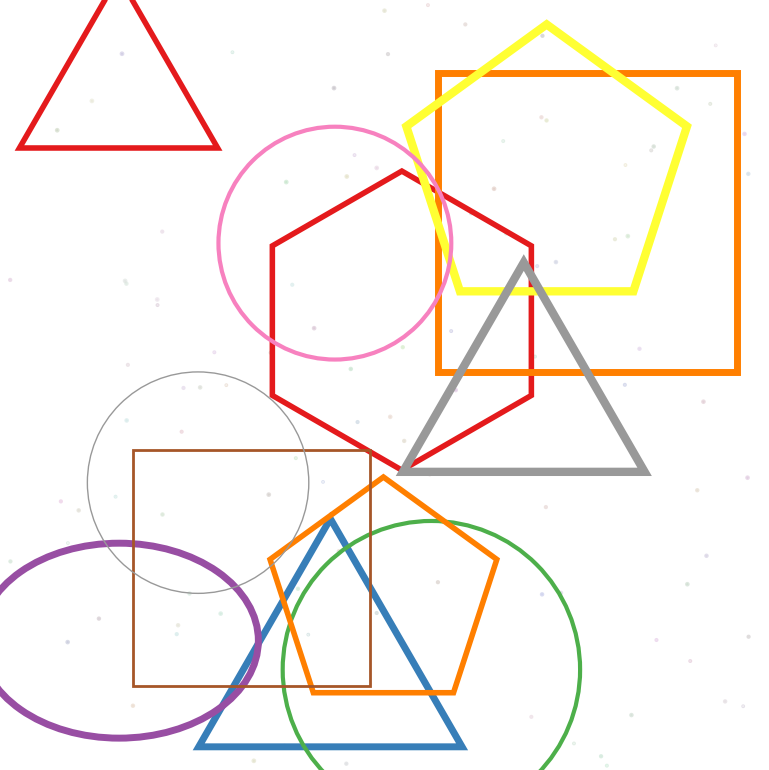[{"shape": "triangle", "thickness": 2, "radius": 0.74, "center": [0.154, 0.882]}, {"shape": "hexagon", "thickness": 2, "radius": 0.97, "center": [0.522, 0.584]}, {"shape": "triangle", "thickness": 2.5, "radius": 0.99, "center": [0.429, 0.129]}, {"shape": "circle", "thickness": 1.5, "radius": 0.97, "center": [0.56, 0.13]}, {"shape": "oval", "thickness": 2.5, "radius": 0.9, "center": [0.155, 0.168]}, {"shape": "pentagon", "thickness": 2, "radius": 0.77, "center": [0.498, 0.226]}, {"shape": "square", "thickness": 2.5, "radius": 0.97, "center": [0.763, 0.711]}, {"shape": "pentagon", "thickness": 3, "radius": 0.96, "center": [0.71, 0.777]}, {"shape": "square", "thickness": 1, "radius": 0.77, "center": [0.327, 0.262]}, {"shape": "circle", "thickness": 1.5, "radius": 0.76, "center": [0.435, 0.684]}, {"shape": "circle", "thickness": 0.5, "radius": 0.72, "center": [0.257, 0.373]}, {"shape": "triangle", "thickness": 3, "radius": 0.91, "center": [0.68, 0.478]}]